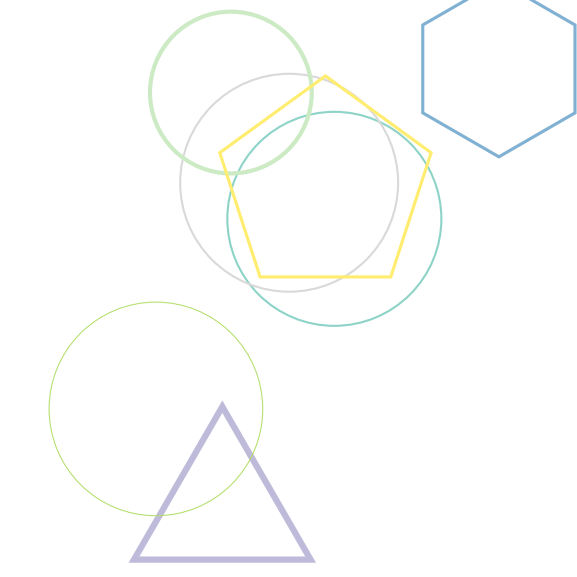[{"shape": "circle", "thickness": 1, "radius": 0.93, "center": [0.579, 0.62]}, {"shape": "triangle", "thickness": 3, "radius": 0.88, "center": [0.385, 0.118]}, {"shape": "hexagon", "thickness": 1.5, "radius": 0.76, "center": [0.864, 0.88]}, {"shape": "circle", "thickness": 0.5, "radius": 0.92, "center": [0.27, 0.291]}, {"shape": "circle", "thickness": 1, "radius": 0.94, "center": [0.501, 0.683]}, {"shape": "circle", "thickness": 2, "radius": 0.7, "center": [0.4, 0.839]}, {"shape": "pentagon", "thickness": 1.5, "radius": 0.96, "center": [0.564, 0.675]}]